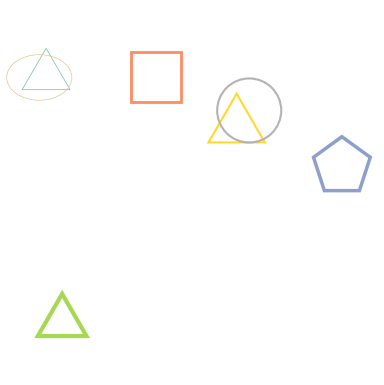[{"shape": "triangle", "thickness": 0.5, "radius": 0.36, "center": [0.12, 0.803]}, {"shape": "square", "thickness": 2, "radius": 0.33, "center": [0.406, 0.801]}, {"shape": "pentagon", "thickness": 2.5, "radius": 0.39, "center": [0.888, 0.567]}, {"shape": "triangle", "thickness": 3, "radius": 0.37, "center": [0.161, 0.164]}, {"shape": "triangle", "thickness": 1.5, "radius": 0.42, "center": [0.615, 0.672]}, {"shape": "oval", "thickness": 0.5, "radius": 0.42, "center": [0.102, 0.799]}, {"shape": "circle", "thickness": 1.5, "radius": 0.42, "center": [0.647, 0.713]}]